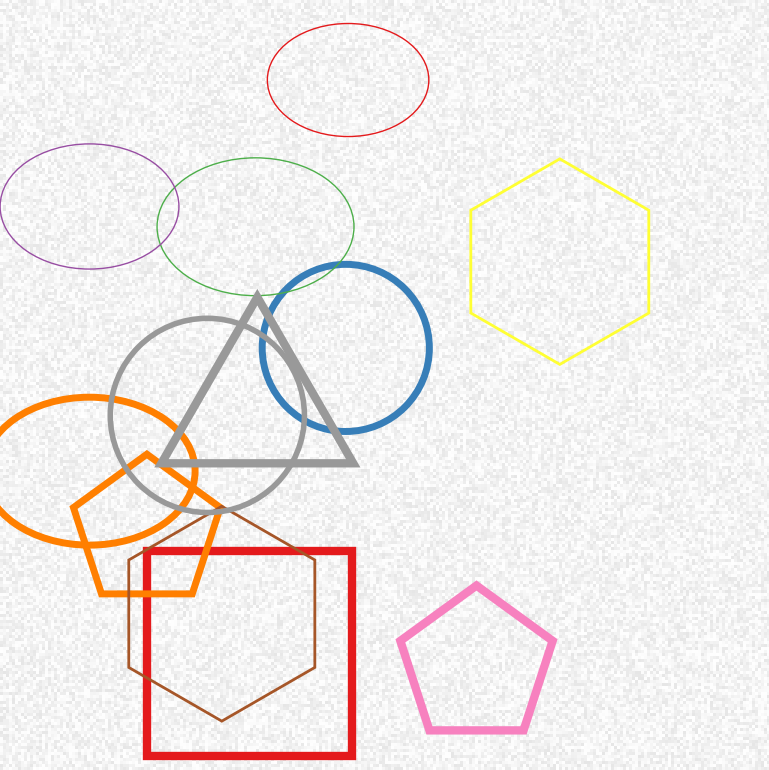[{"shape": "oval", "thickness": 0.5, "radius": 0.52, "center": [0.452, 0.896]}, {"shape": "square", "thickness": 3, "radius": 0.67, "center": [0.324, 0.152]}, {"shape": "circle", "thickness": 2.5, "radius": 0.54, "center": [0.449, 0.548]}, {"shape": "oval", "thickness": 0.5, "radius": 0.64, "center": [0.332, 0.706]}, {"shape": "oval", "thickness": 0.5, "radius": 0.58, "center": [0.116, 0.732]}, {"shape": "oval", "thickness": 2.5, "radius": 0.69, "center": [0.116, 0.388]}, {"shape": "pentagon", "thickness": 2.5, "radius": 0.5, "center": [0.191, 0.31]}, {"shape": "hexagon", "thickness": 1, "radius": 0.67, "center": [0.727, 0.66]}, {"shape": "hexagon", "thickness": 1, "radius": 0.7, "center": [0.288, 0.203]}, {"shape": "pentagon", "thickness": 3, "radius": 0.52, "center": [0.619, 0.136]}, {"shape": "triangle", "thickness": 3, "radius": 0.72, "center": [0.334, 0.47]}, {"shape": "circle", "thickness": 2, "radius": 0.63, "center": [0.269, 0.461]}]